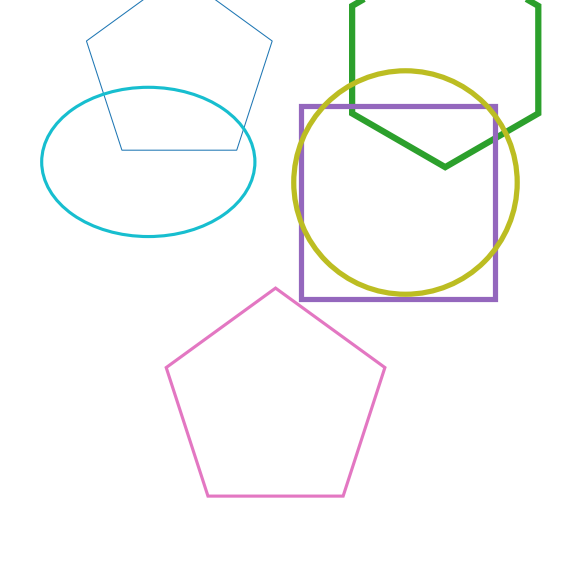[{"shape": "pentagon", "thickness": 0.5, "radius": 0.85, "center": [0.311, 0.876]}, {"shape": "hexagon", "thickness": 3, "radius": 0.93, "center": [0.771, 0.896]}, {"shape": "square", "thickness": 2.5, "radius": 0.84, "center": [0.689, 0.649]}, {"shape": "pentagon", "thickness": 1.5, "radius": 1.0, "center": [0.477, 0.301]}, {"shape": "circle", "thickness": 2.5, "radius": 0.97, "center": [0.702, 0.683]}, {"shape": "oval", "thickness": 1.5, "radius": 0.92, "center": [0.257, 0.719]}]